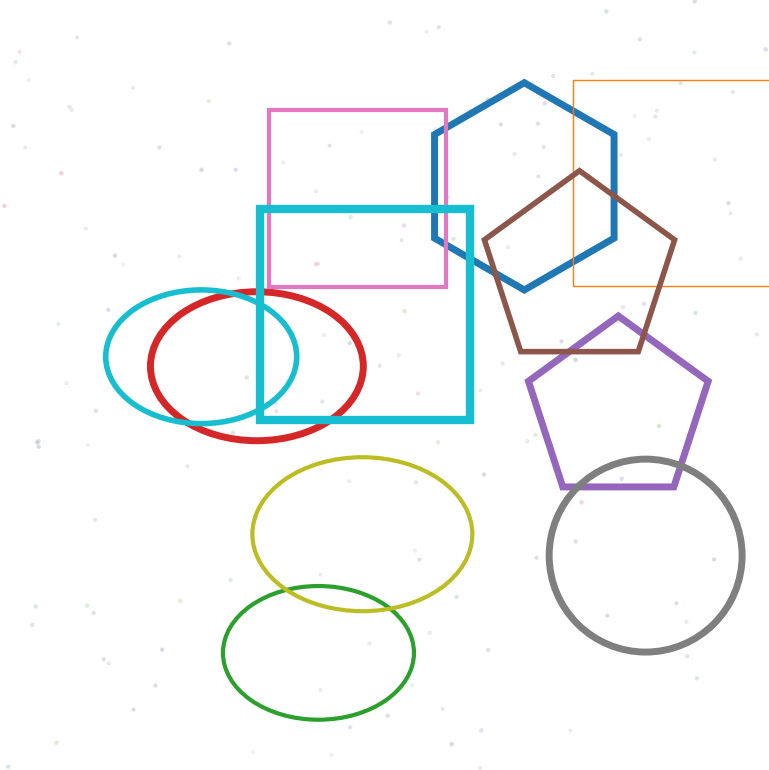[{"shape": "hexagon", "thickness": 2.5, "radius": 0.67, "center": [0.681, 0.758]}, {"shape": "square", "thickness": 0.5, "radius": 0.67, "center": [0.878, 0.763]}, {"shape": "oval", "thickness": 1.5, "radius": 0.62, "center": [0.414, 0.152]}, {"shape": "oval", "thickness": 2.5, "radius": 0.69, "center": [0.334, 0.524]}, {"shape": "pentagon", "thickness": 2.5, "radius": 0.61, "center": [0.803, 0.467]}, {"shape": "pentagon", "thickness": 2, "radius": 0.65, "center": [0.753, 0.648]}, {"shape": "square", "thickness": 1.5, "radius": 0.57, "center": [0.465, 0.742]}, {"shape": "circle", "thickness": 2.5, "radius": 0.63, "center": [0.838, 0.278]}, {"shape": "oval", "thickness": 1.5, "radius": 0.71, "center": [0.471, 0.306]}, {"shape": "oval", "thickness": 2, "radius": 0.62, "center": [0.261, 0.537]}, {"shape": "square", "thickness": 3, "radius": 0.68, "center": [0.474, 0.591]}]